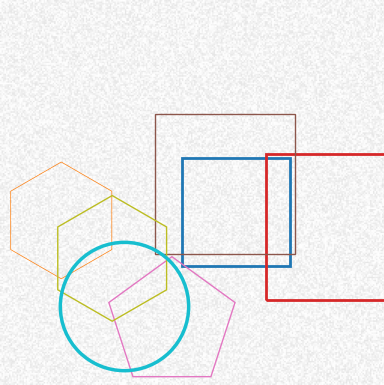[{"shape": "square", "thickness": 2, "radius": 0.7, "center": [0.613, 0.449]}, {"shape": "hexagon", "thickness": 0.5, "radius": 0.76, "center": [0.159, 0.428]}, {"shape": "square", "thickness": 2, "radius": 0.95, "center": [0.882, 0.411]}, {"shape": "square", "thickness": 1, "radius": 0.91, "center": [0.584, 0.523]}, {"shape": "pentagon", "thickness": 1, "radius": 0.86, "center": [0.447, 0.161]}, {"shape": "hexagon", "thickness": 1, "radius": 0.82, "center": [0.291, 0.329]}, {"shape": "circle", "thickness": 2.5, "radius": 0.83, "center": [0.323, 0.204]}]